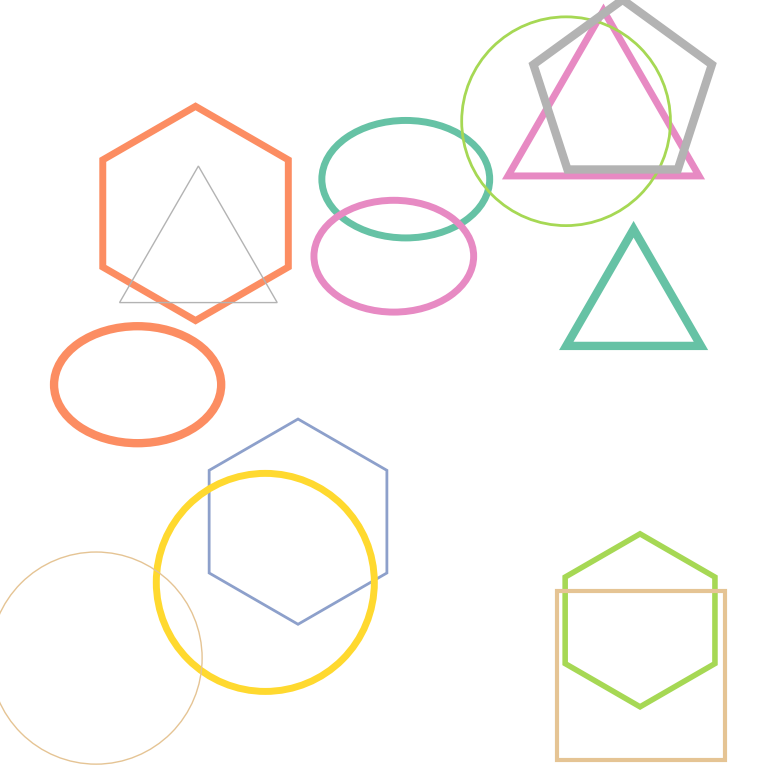[{"shape": "triangle", "thickness": 3, "radius": 0.5, "center": [0.823, 0.601]}, {"shape": "oval", "thickness": 2.5, "radius": 0.54, "center": [0.527, 0.767]}, {"shape": "hexagon", "thickness": 2.5, "radius": 0.7, "center": [0.254, 0.723]}, {"shape": "oval", "thickness": 3, "radius": 0.54, "center": [0.179, 0.5]}, {"shape": "hexagon", "thickness": 1, "radius": 0.67, "center": [0.387, 0.323]}, {"shape": "oval", "thickness": 2.5, "radius": 0.52, "center": [0.511, 0.667]}, {"shape": "triangle", "thickness": 2.5, "radius": 0.72, "center": [0.784, 0.843]}, {"shape": "circle", "thickness": 1, "radius": 0.68, "center": [0.735, 0.843]}, {"shape": "hexagon", "thickness": 2, "radius": 0.56, "center": [0.831, 0.194]}, {"shape": "circle", "thickness": 2.5, "radius": 0.71, "center": [0.345, 0.244]}, {"shape": "circle", "thickness": 0.5, "radius": 0.69, "center": [0.125, 0.145]}, {"shape": "square", "thickness": 1.5, "radius": 0.55, "center": [0.832, 0.123]}, {"shape": "triangle", "thickness": 0.5, "radius": 0.59, "center": [0.258, 0.666]}, {"shape": "pentagon", "thickness": 3, "radius": 0.61, "center": [0.809, 0.878]}]